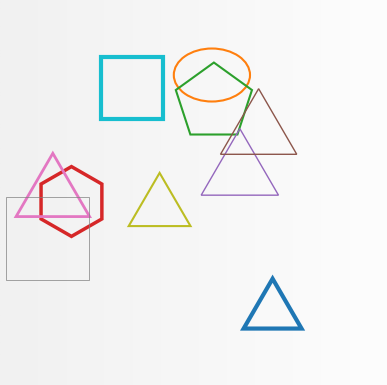[{"shape": "triangle", "thickness": 3, "radius": 0.43, "center": [0.703, 0.19]}, {"shape": "oval", "thickness": 1.5, "radius": 0.49, "center": [0.547, 0.805]}, {"shape": "pentagon", "thickness": 1.5, "radius": 0.52, "center": [0.552, 0.734]}, {"shape": "hexagon", "thickness": 2.5, "radius": 0.45, "center": [0.184, 0.477]}, {"shape": "triangle", "thickness": 1, "radius": 0.58, "center": [0.619, 0.551]}, {"shape": "triangle", "thickness": 1, "radius": 0.57, "center": [0.667, 0.656]}, {"shape": "triangle", "thickness": 2, "radius": 0.55, "center": [0.136, 0.492]}, {"shape": "square", "thickness": 0.5, "radius": 0.54, "center": [0.123, 0.381]}, {"shape": "triangle", "thickness": 1.5, "radius": 0.46, "center": [0.412, 0.459]}, {"shape": "square", "thickness": 3, "radius": 0.4, "center": [0.34, 0.77]}]